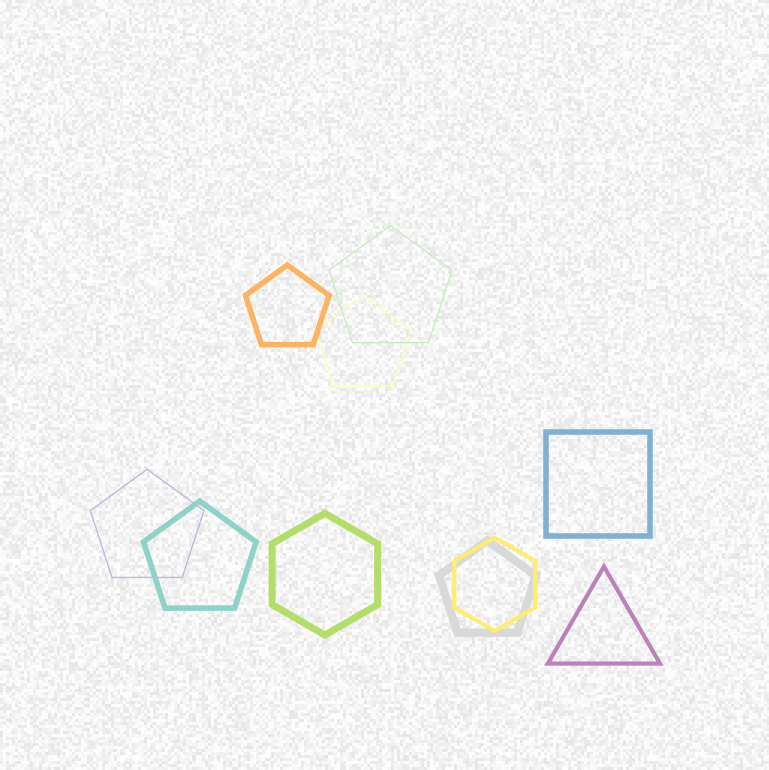[{"shape": "pentagon", "thickness": 2, "radius": 0.38, "center": [0.259, 0.272]}, {"shape": "pentagon", "thickness": 0.5, "radius": 0.33, "center": [0.471, 0.551]}, {"shape": "pentagon", "thickness": 0.5, "radius": 0.39, "center": [0.191, 0.313]}, {"shape": "square", "thickness": 2, "radius": 0.34, "center": [0.776, 0.372]}, {"shape": "pentagon", "thickness": 2, "radius": 0.29, "center": [0.373, 0.599]}, {"shape": "hexagon", "thickness": 2.5, "radius": 0.4, "center": [0.422, 0.254]}, {"shape": "pentagon", "thickness": 3, "radius": 0.33, "center": [0.633, 0.232]}, {"shape": "triangle", "thickness": 1.5, "radius": 0.42, "center": [0.784, 0.18]}, {"shape": "pentagon", "thickness": 0.5, "radius": 0.42, "center": [0.507, 0.623]}, {"shape": "hexagon", "thickness": 1.5, "radius": 0.3, "center": [0.642, 0.241]}]